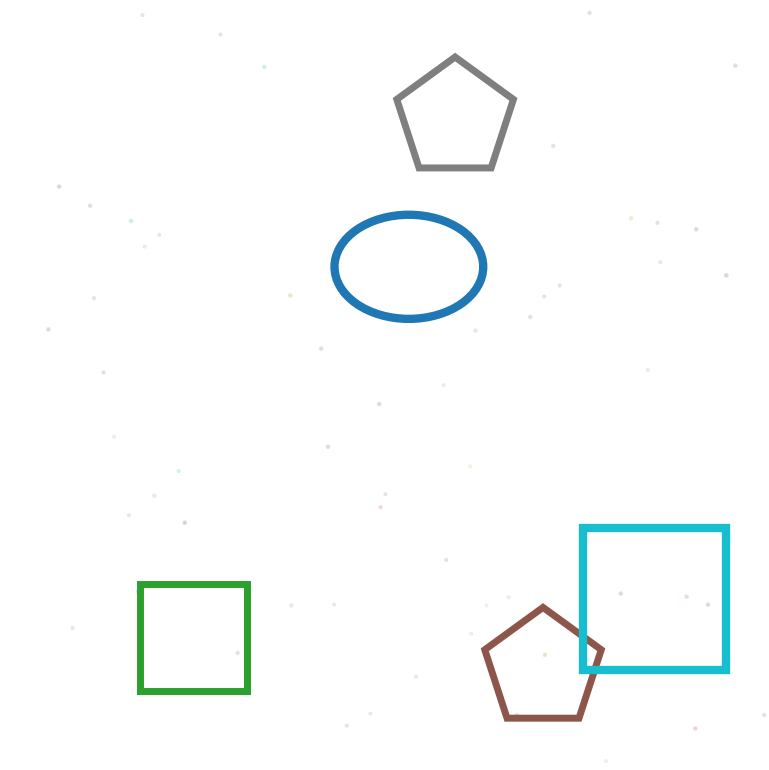[{"shape": "oval", "thickness": 3, "radius": 0.48, "center": [0.531, 0.653]}, {"shape": "square", "thickness": 2.5, "radius": 0.35, "center": [0.251, 0.172]}, {"shape": "pentagon", "thickness": 2.5, "radius": 0.4, "center": [0.705, 0.132]}, {"shape": "pentagon", "thickness": 2.5, "radius": 0.4, "center": [0.591, 0.846]}, {"shape": "square", "thickness": 3, "radius": 0.46, "center": [0.85, 0.222]}]